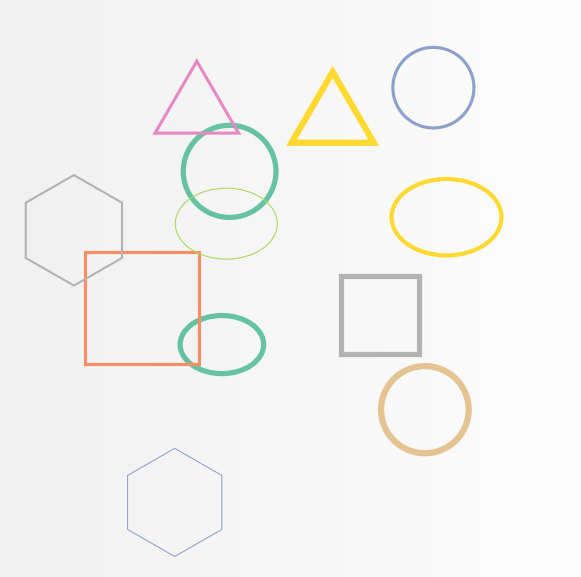[{"shape": "oval", "thickness": 2.5, "radius": 0.36, "center": [0.382, 0.402]}, {"shape": "circle", "thickness": 2.5, "radius": 0.4, "center": [0.395, 0.702]}, {"shape": "square", "thickness": 1.5, "radius": 0.49, "center": [0.244, 0.466]}, {"shape": "circle", "thickness": 1.5, "radius": 0.35, "center": [0.746, 0.847]}, {"shape": "hexagon", "thickness": 0.5, "radius": 0.47, "center": [0.301, 0.129]}, {"shape": "triangle", "thickness": 1.5, "radius": 0.42, "center": [0.339, 0.81]}, {"shape": "oval", "thickness": 0.5, "radius": 0.44, "center": [0.389, 0.612]}, {"shape": "triangle", "thickness": 3, "radius": 0.41, "center": [0.572, 0.793]}, {"shape": "oval", "thickness": 2, "radius": 0.47, "center": [0.768, 0.623]}, {"shape": "circle", "thickness": 3, "radius": 0.38, "center": [0.731, 0.29]}, {"shape": "hexagon", "thickness": 1, "radius": 0.48, "center": [0.127, 0.6]}, {"shape": "square", "thickness": 2.5, "radius": 0.34, "center": [0.653, 0.453]}]